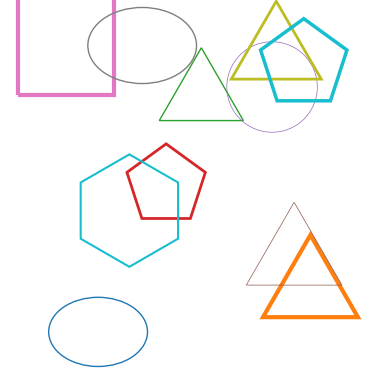[{"shape": "oval", "thickness": 1, "radius": 0.64, "center": [0.255, 0.138]}, {"shape": "triangle", "thickness": 3, "radius": 0.71, "center": [0.806, 0.247]}, {"shape": "triangle", "thickness": 1, "radius": 0.63, "center": [0.523, 0.75]}, {"shape": "pentagon", "thickness": 2, "radius": 0.54, "center": [0.432, 0.519]}, {"shape": "circle", "thickness": 0.5, "radius": 0.59, "center": [0.707, 0.774]}, {"shape": "triangle", "thickness": 0.5, "radius": 0.72, "center": [0.764, 0.331]}, {"shape": "square", "thickness": 3, "radius": 0.63, "center": [0.171, 0.878]}, {"shape": "oval", "thickness": 1, "radius": 0.71, "center": [0.369, 0.882]}, {"shape": "triangle", "thickness": 2, "radius": 0.67, "center": [0.718, 0.862]}, {"shape": "hexagon", "thickness": 1.5, "radius": 0.73, "center": [0.336, 0.453]}, {"shape": "pentagon", "thickness": 2.5, "radius": 0.59, "center": [0.789, 0.834]}]